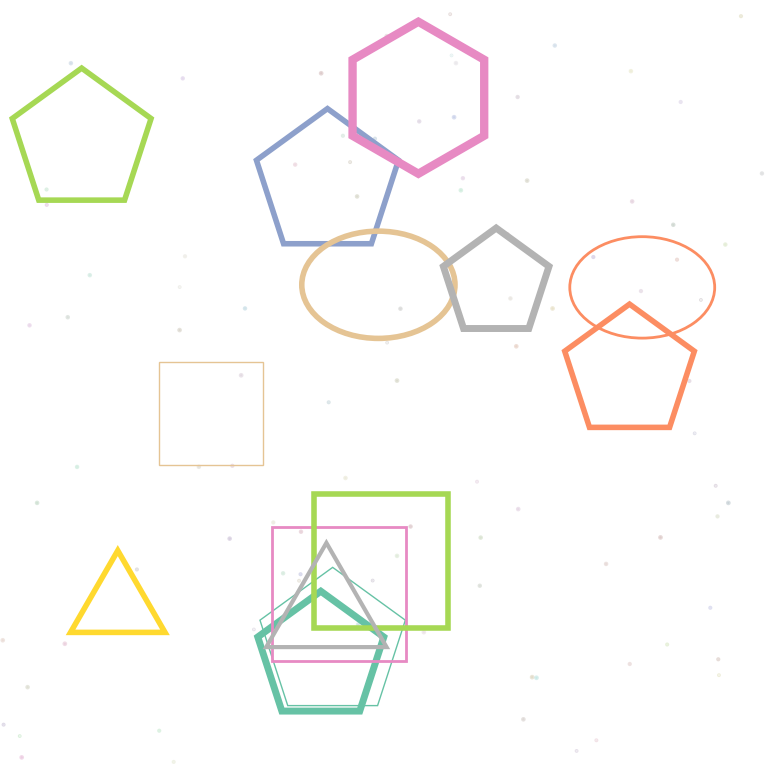[{"shape": "pentagon", "thickness": 0.5, "radius": 0.5, "center": [0.432, 0.164]}, {"shape": "pentagon", "thickness": 2.5, "radius": 0.43, "center": [0.417, 0.146]}, {"shape": "pentagon", "thickness": 2, "radius": 0.44, "center": [0.818, 0.517]}, {"shape": "oval", "thickness": 1, "radius": 0.47, "center": [0.834, 0.627]}, {"shape": "pentagon", "thickness": 2, "radius": 0.49, "center": [0.425, 0.762]}, {"shape": "hexagon", "thickness": 3, "radius": 0.49, "center": [0.543, 0.873]}, {"shape": "square", "thickness": 1, "radius": 0.43, "center": [0.441, 0.228]}, {"shape": "pentagon", "thickness": 2, "radius": 0.47, "center": [0.106, 0.817]}, {"shape": "square", "thickness": 2, "radius": 0.44, "center": [0.495, 0.272]}, {"shape": "triangle", "thickness": 2, "radius": 0.35, "center": [0.153, 0.214]}, {"shape": "square", "thickness": 0.5, "radius": 0.34, "center": [0.274, 0.463]}, {"shape": "oval", "thickness": 2, "radius": 0.5, "center": [0.491, 0.63]}, {"shape": "triangle", "thickness": 1.5, "radius": 0.45, "center": [0.424, 0.205]}, {"shape": "pentagon", "thickness": 2.5, "radius": 0.36, "center": [0.644, 0.632]}]